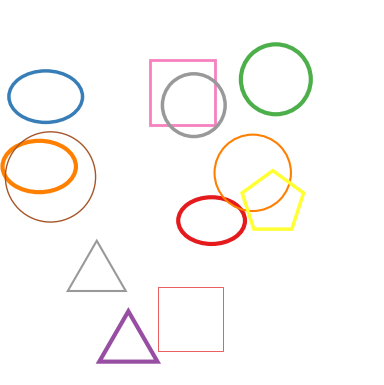[{"shape": "oval", "thickness": 3, "radius": 0.43, "center": [0.55, 0.427]}, {"shape": "square", "thickness": 0.5, "radius": 0.42, "center": [0.494, 0.172]}, {"shape": "oval", "thickness": 2.5, "radius": 0.48, "center": [0.119, 0.749]}, {"shape": "circle", "thickness": 3, "radius": 0.45, "center": [0.716, 0.794]}, {"shape": "triangle", "thickness": 3, "radius": 0.44, "center": [0.333, 0.104]}, {"shape": "oval", "thickness": 3, "radius": 0.48, "center": [0.102, 0.568]}, {"shape": "circle", "thickness": 1.5, "radius": 0.5, "center": [0.656, 0.551]}, {"shape": "pentagon", "thickness": 2.5, "radius": 0.42, "center": [0.709, 0.473]}, {"shape": "circle", "thickness": 1, "radius": 0.59, "center": [0.131, 0.54]}, {"shape": "square", "thickness": 2, "radius": 0.42, "center": [0.474, 0.76]}, {"shape": "circle", "thickness": 2.5, "radius": 0.41, "center": [0.503, 0.727]}, {"shape": "triangle", "thickness": 1.5, "radius": 0.43, "center": [0.251, 0.288]}]